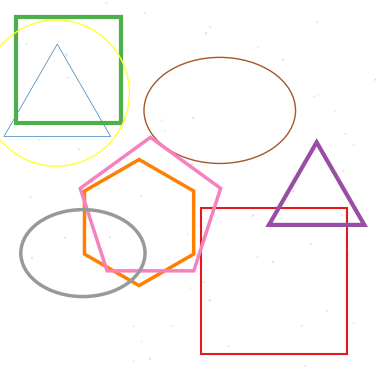[{"shape": "square", "thickness": 1.5, "radius": 0.95, "center": [0.711, 0.27]}, {"shape": "triangle", "thickness": 0.5, "radius": 0.8, "center": [0.149, 0.725]}, {"shape": "square", "thickness": 3, "radius": 0.69, "center": [0.178, 0.818]}, {"shape": "triangle", "thickness": 3, "radius": 0.72, "center": [0.822, 0.487]}, {"shape": "hexagon", "thickness": 2.5, "radius": 0.82, "center": [0.361, 0.422]}, {"shape": "circle", "thickness": 1, "radius": 0.95, "center": [0.146, 0.758]}, {"shape": "oval", "thickness": 1, "radius": 0.98, "center": [0.571, 0.713]}, {"shape": "pentagon", "thickness": 2.5, "radius": 0.96, "center": [0.391, 0.452]}, {"shape": "oval", "thickness": 2.5, "radius": 0.81, "center": [0.215, 0.343]}]